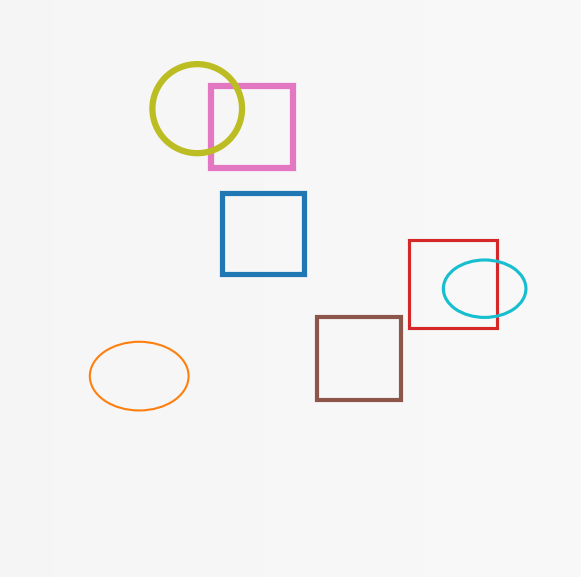[{"shape": "square", "thickness": 2.5, "radius": 0.35, "center": [0.452, 0.595]}, {"shape": "oval", "thickness": 1, "radius": 0.42, "center": [0.24, 0.348]}, {"shape": "square", "thickness": 1.5, "radius": 0.38, "center": [0.779, 0.507]}, {"shape": "square", "thickness": 2, "radius": 0.36, "center": [0.617, 0.379]}, {"shape": "square", "thickness": 3, "radius": 0.36, "center": [0.434, 0.778]}, {"shape": "circle", "thickness": 3, "radius": 0.39, "center": [0.339, 0.811]}, {"shape": "oval", "thickness": 1.5, "radius": 0.36, "center": [0.834, 0.499]}]